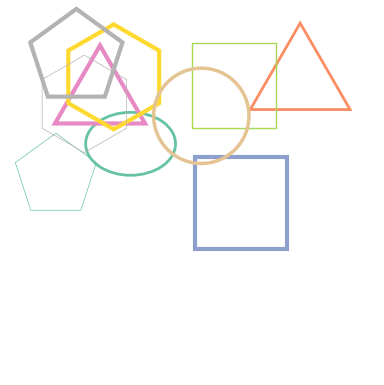[{"shape": "pentagon", "thickness": 0.5, "radius": 0.55, "center": [0.145, 0.543]}, {"shape": "oval", "thickness": 2, "radius": 0.58, "center": [0.339, 0.626]}, {"shape": "triangle", "thickness": 2, "radius": 0.75, "center": [0.78, 0.79]}, {"shape": "square", "thickness": 3, "radius": 0.6, "center": [0.626, 0.473]}, {"shape": "triangle", "thickness": 3, "radius": 0.68, "center": [0.26, 0.747]}, {"shape": "square", "thickness": 1, "radius": 0.55, "center": [0.608, 0.779]}, {"shape": "hexagon", "thickness": 3, "radius": 0.68, "center": [0.295, 0.8]}, {"shape": "circle", "thickness": 2.5, "radius": 0.62, "center": [0.523, 0.699]}, {"shape": "pentagon", "thickness": 3, "radius": 0.63, "center": [0.198, 0.851]}, {"shape": "hexagon", "thickness": 0.5, "radius": 0.63, "center": [0.219, 0.73]}]